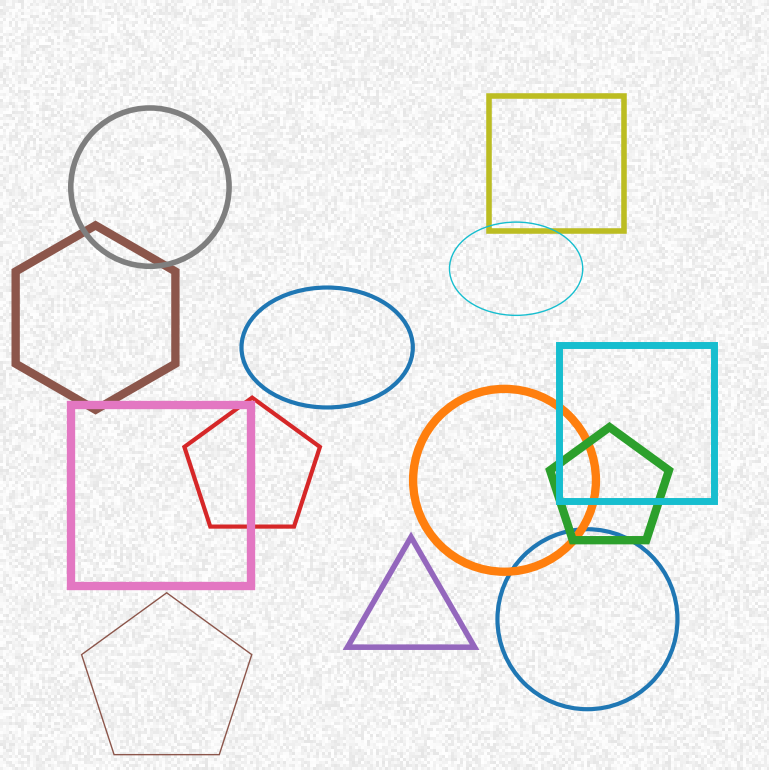[{"shape": "circle", "thickness": 1.5, "radius": 0.58, "center": [0.763, 0.196]}, {"shape": "oval", "thickness": 1.5, "radius": 0.56, "center": [0.425, 0.549]}, {"shape": "circle", "thickness": 3, "radius": 0.59, "center": [0.655, 0.376]}, {"shape": "pentagon", "thickness": 3, "radius": 0.41, "center": [0.792, 0.364]}, {"shape": "pentagon", "thickness": 1.5, "radius": 0.46, "center": [0.327, 0.391]}, {"shape": "triangle", "thickness": 2, "radius": 0.48, "center": [0.534, 0.207]}, {"shape": "hexagon", "thickness": 3, "radius": 0.6, "center": [0.124, 0.588]}, {"shape": "pentagon", "thickness": 0.5, "radius": 0.58, "center": [0.216, 0.114]}, {"shape": "square", "thickness": 3, "radius": 0.59, "center": [0.209, 0.356]}, {"shape": "circle", "thickness": 2, "radius": 0.51, "center": [0.195, 0.757]}, {"shape": "square", "thickness": 2, "radius": 0.44, "center": [0.723, 0.788]}, {"shape": "oval", "thickness": 0.5, "radius": 0.43, "center": [0.67, 0.651]}, {"shape": "square", "thickness": 2.5, "radius": 0.5, "center": [0.826, 0.451]}]